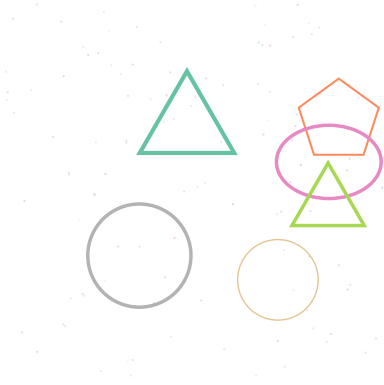[{"shape": "triangle", "thickness": 3, "radius": 0.71, "center": [0.486, 0.673]}, {"shape": "pentagon", "thickness": 1.5, "radius": 0.55, "center": [0.88, 0.686]}, {"shape": "oval", "thickness": 2.5, "radius": 0.68, "center": [0.854, 0.579]}, {"shape": "triangle", "thickness": 2.5, "radius": 0.54, "center": [0.852, 0.468]}, {"shape": "circle", "thickness": 1, "radius": 0.52, "center": [0.722, 0.273]}, {"shape": "circle", "thickness": 2.5, "radius": 0.67, "center": [0.362, 0.336]}]